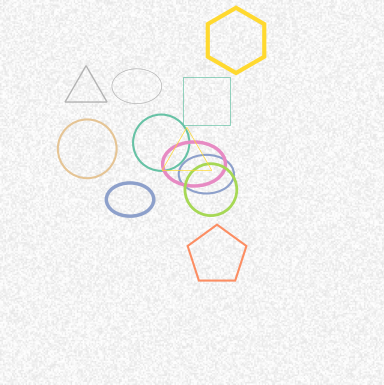[{"shape": "square", "thickness": 0.5, "radius": 0.31, "center": [0.537, 0.738]}, {"shape": "circle", "thickness": 1.5, "radius": 0.37, "center": [0.419, 0.629]}, {"shape": "pentagon", "thickness": 1.5, "radius": 0.4, "center": [0.564, 0.336]}, {"shape": "oval", "thickness": 1.5, "radius": 0.36, "center": [0.536, 0.548]}, {"shape": "oval", "thickness": 2.5, "radius": 0.31, "center": [0.338, 0.482]}, {"shape": "oval", "thickness": 2.5, "radius": 0.41, "center": [0.504, 0.574]}, {"shape": "circle", "thickness": 2, "radius": 0.34, "center": [0.548, 0.507]}, {"shape": "triangle", "thickness": 0.5, "radius": 0.37, "center": [0.485, 0.595]}, {"shape": "hexagon", "thickness": 3, "radius": 0.42, "center": [0.613, 0.895]}, {"shape": "circle", "thickness": 1.5, "radius": 0.38, "center": [0.227, 0.613]}, {"shape": "oval", "thickness": 0.5, "radius": 0.32, "center": [0.355, 0.776]}, {"shape": "triangle", "thickness": 1, "radius": 0.31, "center": [0.224, 0.766]}]